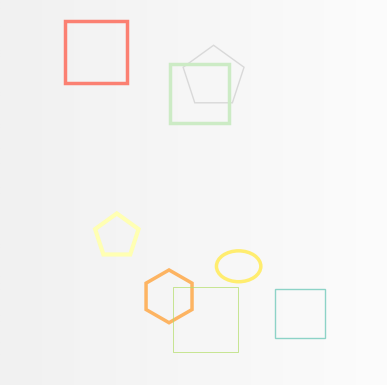[{"shape": "square", "thickness": 1, "radius": 0.32, "center": [0.775, 0.186]}, {"shape": "pentagon", "thickness": 3, "radius": 0.29, "center": [0.301, 0.387]}, {"shape": "square", "thickness": 2.5, "radius": 0.4, "center": [0.249, 0.864]}, {"shape": "hexagon", "thickness": 2.5, "radius": 0.34, "center": [0.436, 0.23]}, {"shape": "square", "thickness": 0.5, "radius": 0.42, "center": [0.53, 0.17]}, {"shape": "pentagon", "thickness": 1, "radius": 0.41, "center": [0.551, 0.8]}, {"shape": "square", "thickness": 2.5, "radius": 0.38, "center": [0.514, 0.757]}, {"shape": "oval", "thickness": 2.5, "radius": 0.29, "center": [0.616, 0.308]}]